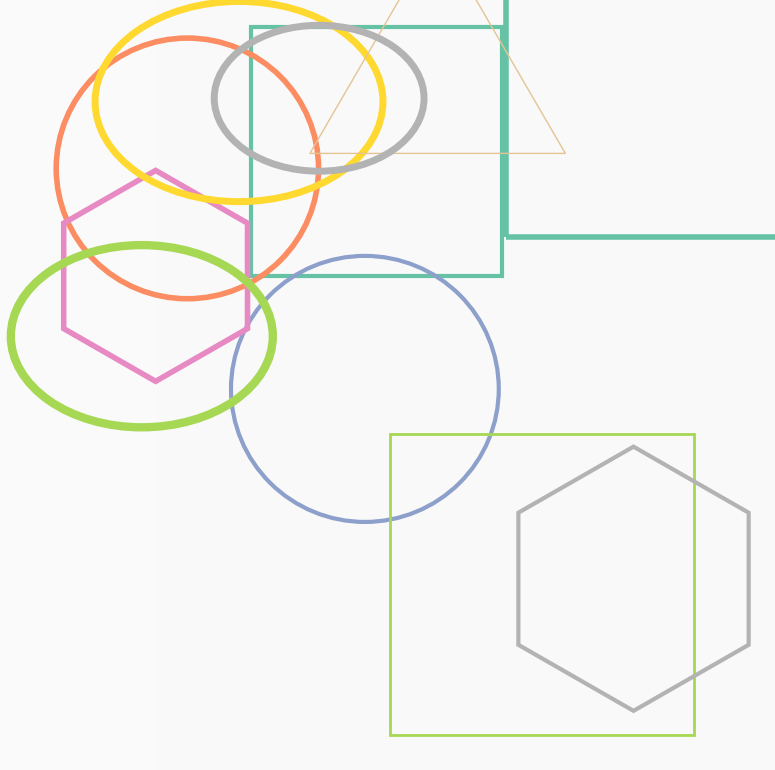[{"shape": "square", "thickness": 1.5, "radius": 0.81, "center": [0.486, 0.803]}, {"shape": "square", "thickness": 2, "radius": 1.0, "center": [0.852, 0.892]}, {"shape": "circle", "thickness": 2, "radius": 0.85, "center": [0.242, 0.781]}, {"shape": "circle", "thickness": 1.5, "radius": 0.86, "center": [0.471, 0.495]}, {"shape": "hexagon", "thickness": 2, "radius": 0.68, "center": [0.201, 0.642]}, {"shape": "oval", "thickness": 3, "radius": 0.85, "center": [0.183, 0.563]}, {"shape": "square", "thickness": 1, "radius": 0.98, "center": [0.699, 0.241]}, {"shape": "oval", "thickness": 2.5, "radius": 0.93, "center": [0.308, 0.868]}, {"shape": "triangle", "thickness": 0.5, "radius": 0.95, "center": [0.565, 0.896]}, {"shape": "hexagon", "thickness": 1.5, "radius": 0.86, "center": [0.817, 0.248]}, {"shape": "oval", "thickness": 2.5, "radius": 0.68, "center": [0.412, 0.872]}]